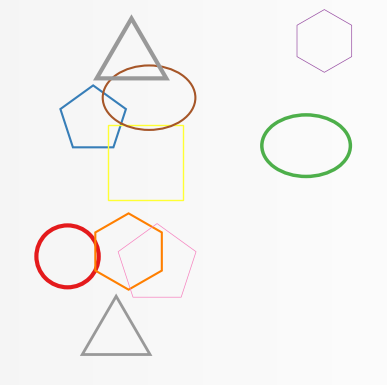[{"shape": "circle", "thickness": 3, "radius": 0.4, "center": [0.174, 0.334]}, {"shape": "pentagon", "thickness": 1.5, "radius": 0.44, "center": [0.24, 0.689]}, {"shape": "oval", "thickness": 2.5, "radius": 0.57, "center": [0.79, 0.622]}, {"shape": "hexagon", "thickness": 0.5, "radius": 0.41, "center": [0.837, 0.894]}, {"shape": "hexagon", "thickness": 1.5, "radius": 0.5, "center": [0.332, 0.347]}, {"shape": "square", "thickness": 1, "radius": 0.48, "center": [0.376, 0.578]}, {"shape": "oval", "thickness": 1.5, "radius": 0.6, "center": [0.385, 0.746]}, {"shape": "pentagon", "thickness": 0.5, "radius": 0.53, "center": [0.405, 0.314]}, {"shape": "triangle", "thickness": 3, "radius": 0.52, "center": [0.339, 0.848]}, {"shape": "triangle", "thickness": 2, "radius": 0.5, "center": [0.3, 0.13]}]